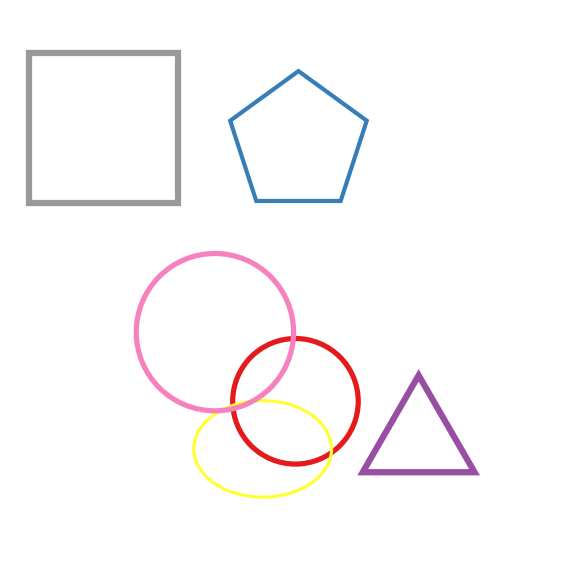[{"shape": "circle", "thickness": 2.5, "radius": 0.54, "center": [0.512, 0.304]}, {"shape": "pentagon", "thickness": 2, "radius": 0.62, "center": [0.517, 0.752]}, {"shape": "triangle", "thickness": 3, "radius": 0.56, "center": [0.725, 0.237]}, {"shape": "oval", "thickness": 1.5, "radius": 0.6, "center": [0.455, 0.222]}, {"shape": "circle", "thickness": 2.5, "radius": 0.68, "center": [0.372, 0.424]}, {"shape": "square", "thickness": 3, "radius": 0.65, "center": [0.179, 0.778]}]